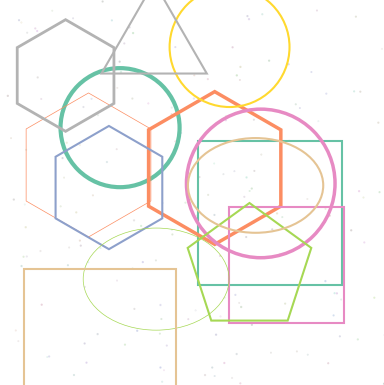[{"shape": "square", "thickness": 1.5, "radius": 0.93, "center": [0.701, 0.447]}, {"shape": "circle", "thickness": 3, "radius": 0.77, "center": [0.312, 0.668]}, {"shape": "hexagon", "thickness": 2.5, "radius": 0.99, "center": [0.558, 0.564]}, {"shape": "hexagon", "thickness": 0.5, "radius": 0.94, "center": [0.23, 0.571]}, {"shape": "hexagon", "thickness": 1.5, "radius": 0.8, "center": [0.283, 0.513]}, {"shape": "square", "thickness": 1.5, "radius": 0.75, "center": [0.744, 0.312]}, {"shape": "circle", "thickness": 2.5, "radius": 0.96, "center": [0.677, 0.524]}, {"shape": "pentagon", "thickness": 1.5, "radius": 0.84, "center": [0.648, 0.304]}, {"shape": "oval", "thickness": 0.5, "radius": 0.95, "center": [0.406, 0.275]}, {"shape": "circle", "thickness": 1.5, "radius": 0.78, "center": [0.596, 0.878]}, {"shape": "square", "thickness": 1.5, "radius": 0.99, "center": [0.26, 0.103]}, {"shape": "oval", "thickness": 1.5, "radius": 0.88, "center": [0.664, 0.518]}, {"shape": "triangle", "thickness": 1.5, "radius": 0.79, "center": [0.4, 0.888]}, {"shape": "hexagon", "thickness": 2, "radius": 0.73, "center": [0.17, 0.804]}]